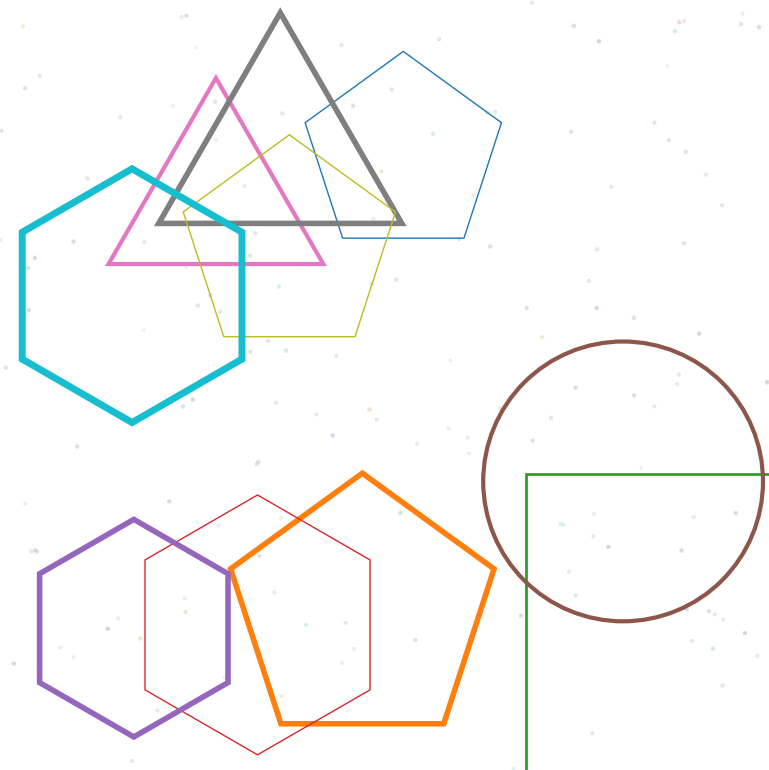[{"shape": "pentagon", "thickness": 0.5, "radius": 0.67, "center": [0.524, 0.799]}, {"shape": "pentagon", "thickness": 2, "radius": 0.9, "center": [0.471, 0.206]}, {"shape": "square", "thickness": 1, "radius": 0.96, "center": [0.876, 0.191]}, {"shape": "hexagon", "thickness": 0.5, "radius": 0.84, "center": [0.334, 0.188]}, {"shape": "hexagon", "thickness": 2, "radius": 0.71, "center": [0.174, 0.184]}, {"shape": "circle", "thickness": 1.5, "radius": 0.91, "center": [0.809, 0.375]}, {"shape": "triangle", "thickness": 1.5, "radius": 0.81, "center": [0.28, 0.738]}, {"shape": "triangle", "thickness": 2, "radius": 0.91, "center": [0.364, 0.801]}, {"shape": "pentagon", "thickness": 0.5, "radius": 0.72, "center": [0.376, 0.68]}, {"shape": "hexagon", "thickness": 2.5, "radius": 0.82, "center": [0.172, 0.616]}]